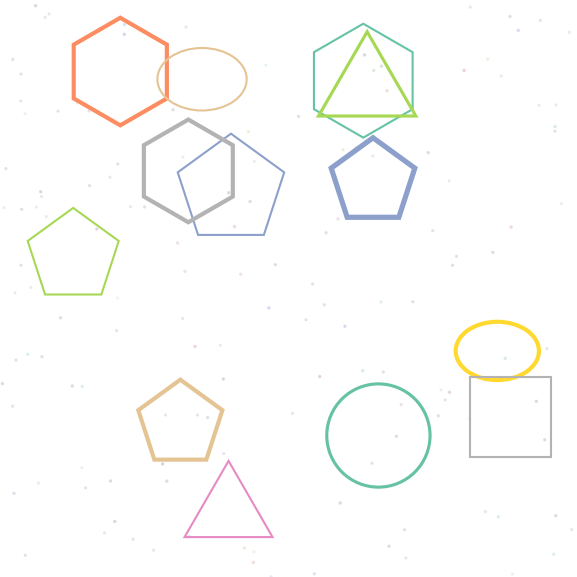[{"shape": "circle", "thickness": 1.5, "radius": 0.45, "center": [0.655, 0.245]}, {"shape": "hexagon", "thickness": 1, "radius": 0.49, "center": [0.629, 0.859]}, {"shape": "hexagon", "thickness": 2, "radius": 0.47, "center": [0.208, 0.875]}, {"shape": "pentagon", "thickness": 2.5, "radius": 0.38, "center": [0.646, 0.684]}, {"shape": "pentagon", "thickness": 1, "radius": 0.48, "center": [0.4, 0.671]}, {"shape": "triangle", "thickness": 1, "radius": 0.44, "center": [0.396, 0.113]}, {"shape": "pentagon", "thickness": 1, "radius": 0.41, "center": [0.127, 0.556]}, {"shape": "triangle", "thickness": 1.5, "radius": 0.49, "center": [0.636, 0.847]}, {"shape": "oval", "thickness": 2, "radius": 0.36, "center": [0.861, 0.391]}, {"shape": "oval", "thickness": 1, "radius": 0.39, "center": [0.35, 0.862]}, {"shape": "pentagon", "thickness": 2, "radius": 0.38, "center": [0.312, 0.265]}, {"shape": "hexagon", "thickness": 2, "radius": 0.44, "center": [0.326, 0.703]}, {"shape": "square", "thickness": 1, "radius": 0.35, "center": [0.884, 0.277]}]